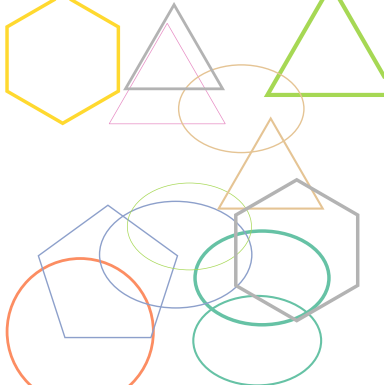[{"shape": "oval", "thickness": 1.5, "radius": 0.83, "center": [0.668, 0.115]}, {"shape": "oval", "thickness": 2.5, "radius": 0.87, "center": [0.681, 0.278]}, {"shape": "circle", "thickness": 2, "radius": 0.95, "center": [0.208, 0.139]}, {"shape": "oval", "thickness": 1, "radius": 0.99, "center": [0.456, 0.339]}, {"shape": "pentagon", "thickness": 1, "radius": 0.95, "center": [0.28, 0.277]}, {"shape": "triangle", "thickness": 0.5, "radius": 0.87, "center": [0.434, 0.765]}, {"shape": "triangle", "thickness": 3, "radius": 0.95, "center": [0.86, 0.849]}, {"shape": "oval", "thickness": 0.5, "radius": 0.81, "center": [0.492, 0.412]}, {"shape": "hexagon", "thickness": 2.5, "radius": 0.83, "center": [0.163, 0.847]}, {"shape": "oval", "thickness": 1, "radius": 0.81, "center": [0.627, 0.718]}, {"shape": "triangle", "thickness": 1.5, "radius": 0.78, "center": [0.703, 0.536]}, {"shape": "triangle", "thickness": 2, "radius": 0.73, "center": [0.452, 0.842]}, {"shape": "hexagon", "thickness": 2.5, "radius": 0.91, "center": [0.771, 0.35]}]